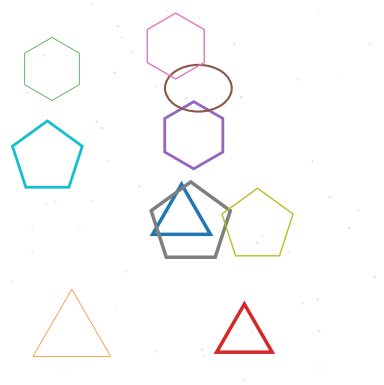[{"shape": "triangle", "thickness": 2.5, "radius": 0.43, "center": [0.471, 0.435]}, {"shape": "triangle", "thickness": 0.5, "radius": 0.58, "center": [0.187, 0.133]}, {"shape": "hexagon", "thickness": 0.5, "radius": 0.41, "center": [0.135, 0.821]}, {"shape": "triangle", "thickness": 2.5, "radius": 0.42, "center": [0.635, 0.127]}, {"shape": "hexagon", "thickness": 2, "radius": 0.44, "center": [0.503, 0.649]}, {"shape": "oval", "thickness": 1.5, "radius": 0.43, "center": [0.515, 0.771]}, {"shape": "hexagon", "thickness": 1, "radius": 0.43, "center": [0.457, 0.88]}, {"shape": "pentagon", "thickness": 2.5, "radius": 0.54, "center": [0.495, 0.419]}, {"shape": "pentagon", "thickness": 1, "radius": 0.48, "center": [0.669, 0.414]}, {"shape": "pentagon", "thickness": 2, "radius": 0.48, "center": [0.123, 0.591]}]